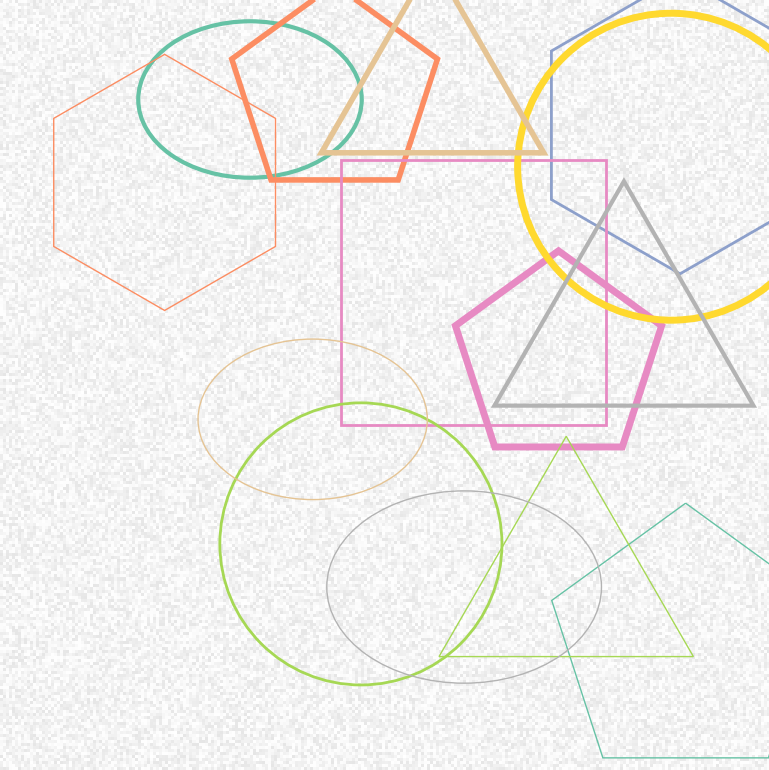[{"shape": "oval", "thickness": 1.5, "radius": 0.73, "center": [0.325, 0.871]}, {"shape": "pentagon", "thickness": 0.5, "radius": 0.91, "center": [0.89, 0.164]}, {"shape": "hexagon", "thickness": 0.5, "radius": 0.83, "center": [0.214, 0.763]}, {"shape": "pentagon", "thickness": 2, "radius": 0.7, "center": [0.435, 0.88]}, {"shape": "hexagon", "thickness": 1, "radius": 0.96, "center": [0.883, 0.837]}, {"shape": "square", "thickness": 1, "radius": 0.86, "center": [0.615, 0.62]}, {"shape": "pentagon", "thickness": 2.5, "radius": 0.7, "center": [0.725, 0.533]}, {"shape": "triangle", "thickness": 0.5, "radius": 0.95, "center": [0.735, 0.243]}, {"shape": "circle", "thickness": 1, "radius": 0.92, "center": [0.469, 0.294]}, {"shape": "circle", "thickness": 2.5, "radius": 1.0, "center": [0.872, 0.783]}, {"shape": "triangle", "thickness": 2, "radius": 0.83, "center": [0.562, 0.885]}, {"shape": "oval", "thickness": 0.5, "radius": 0.74, "center": [0.406, 0.455]}, {"shape": "triangle", "thickness": 1.5, "radius": 0.97, "center": [0.81, 0.57]}, {"shape": "oval", "thickness": 0.5, "radius": 0.89, "center": [0.603, 0.238]}]